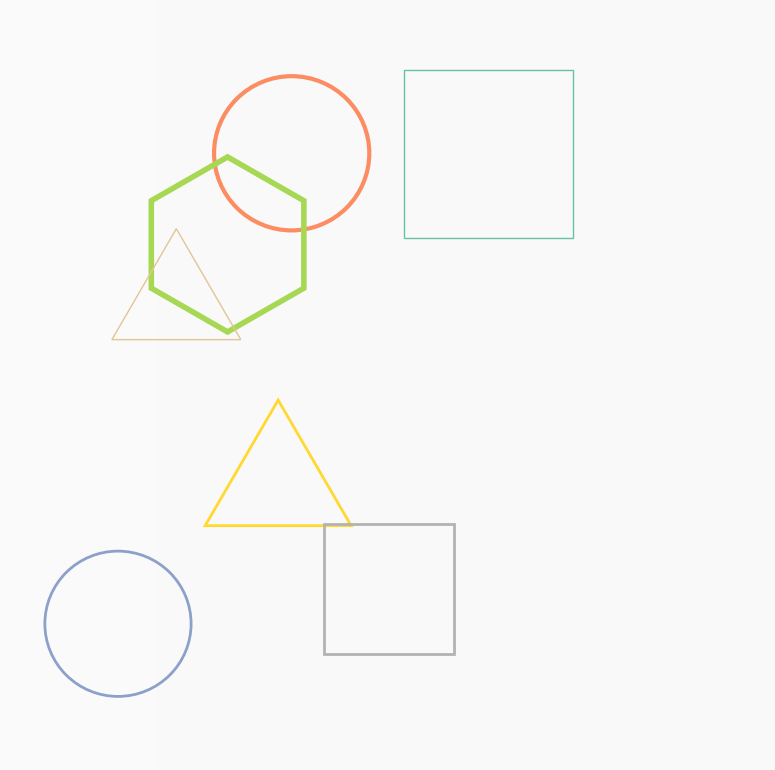[{"shape": "square", "thickness": 0.5, "radius": 0.55, "center": [0.631, 0.799]}, {"shape": "circle", "thickness": 1.5, "radius": 0.5, "center": [0.376, 0.801]}, {"shape": "circle", "thickness": 1, "radius": 0.47, "center": [0.152, 0.19]}, {"shape": "hexagon", "thickness": 2, "radius": 0.57, "center": [0.294, 0.683]}, {"shape": "triangle", "thickness": 1, "radius": 0.54, "center": [0.359, 0.372]}, {"shape": "triangle", "thickness": 0.5, "radius": 0.48, "center": [0.228, 0.607]}, {"shape": "square", "thickness": 1, "radius": 0.42, "center": [0.502, 0.235]}]